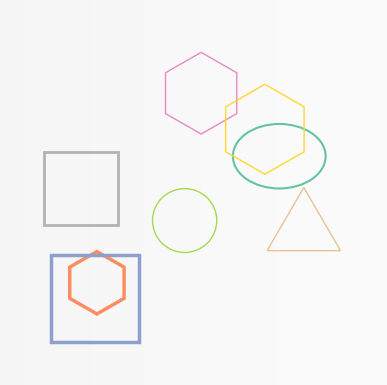[{"shape": "oval", "thickness": 1.5, "radius": 0.6, "center": [0.721, 0.594]}, {"shape": "hexagon", "thickness": 2.5, "radius": 0.41, "center": [0.25, 0.266]}, {"shape": "square", "thickness": 2.5, "radius": 0.57, "center": [0.245, 0.225]}, {"shape": "hexagon", "thickness": 1, "radius": 0.53, "center": [0.519, 0.758]}, {"shape": "circle", "thickness": 1, "radius": 0.41, "center": [0.477, 0.427]}, {"shape": "hexagon", "thickness": 1, "radius": 0.58, "center": [0.684, 0.664]}, {"shape": "triangle", "thickness": 1, "radius": 0.55, "center": [0.784, 0.404]}, {"shape": "square", "thickness": 2, "radius": 0.48, "center": [0.209, 0.511]}]